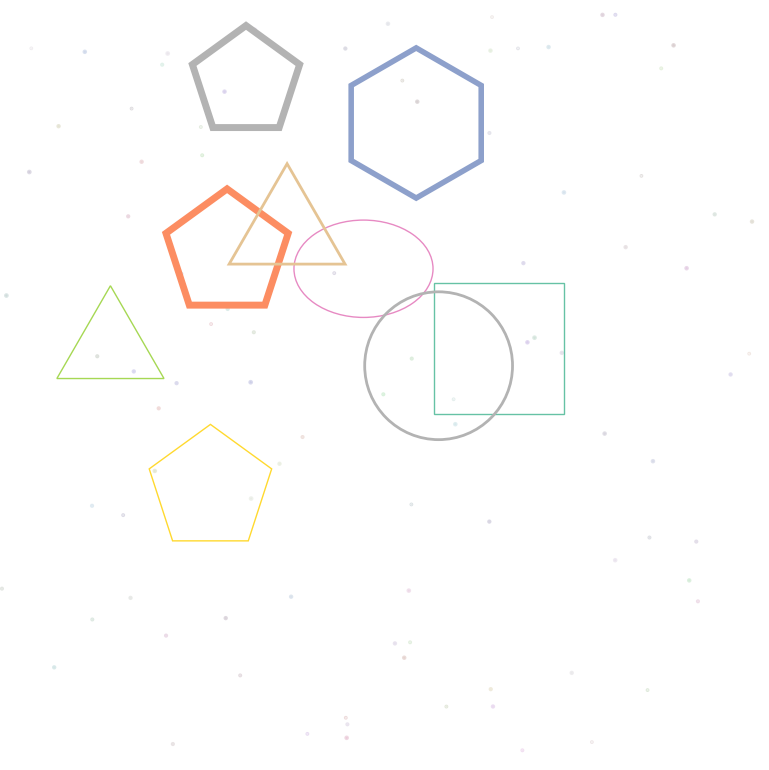[{"shape": "square", "thickness": 0.5, "radius": 0.42, "center": [0.648, 0.548]}, {"shape": "pentagon", "thickness": 2.5, "radius": 0.42, "center": [0.295, 0.671]}, {"shape": "hexagon", "thickness": 2, "radius": 0.49, "center": [0.541, 0.84]}, {"shape": "oval", "thickness": 0.5, "radius": 0.45, "center": [0.472, 0.651]}, {"shape": "triangle", "thickness": 0.5, "radius": 0.4, "center": [0.143, 0.549]}, {"shape": "pentagon", "thickness": 0.5, "radius": 0.42, "center": [0.273, 0.365]}, {"shape": "triangle", "thickness": 1, "radius": 0.43, "center": [0.373, 0.7]}, {"shape": "circle", "thickness": 1, "radius": 0.48, "center": [0.57, 0.525]}, {"shape": "pentagon", "thickness": 2.5, "radius": 0.37, "center": [0.319, 0.894]}]